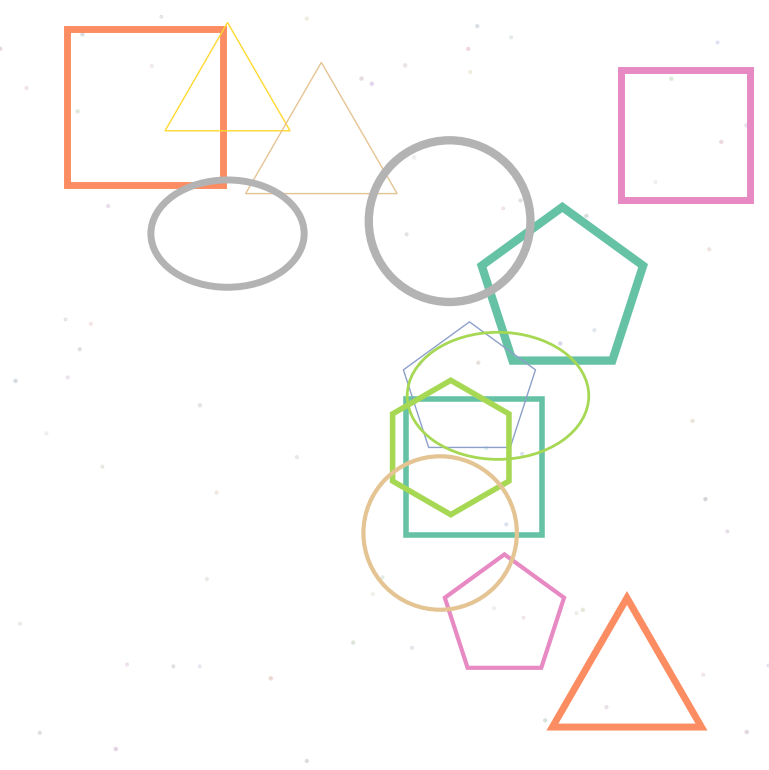[{"shape": "square", "thickness": 2, "radius": 0.44, "center": [0.616, 0.393]}, {"shape": "pentagon", "thickness": 3, "radius": 0.55, "center": [0.73, 0.621]}, {"shape": "triangle", "thickness": 2.5, "radius": 0.56, "center": [0.814, 0.112]}, {"shape": "square", "thickness": 2.5, "radius": 0.51, "center": [0.188, 0.861]}, {"shape": "pentagon", "thickness": 0.5, "radius": 0.45, "center": [0.61, 0.492]}, {"shape": "pentagon", "thickness": 1.5, "radius": 0.41, "center": [0.655, 0.199]}, {"shape": "square", "thickness": 2.5, "radius": 0.42, "center": [0.89, 0.825]}, {"shape": "hexagon", "thickness": 2, "radius": 0.44, "center": [0.585, 0.419]}, {"shape": "oval", "thickness": 1, "radius": 0.59, "center": [0.647, 0.486]}, {"shape": "triangle", "thickness": 0.5, "radius": 0.47, "center": [0.296, 0.877]}, {"shape": "triangle", "thickness": 0.5, "radius": 0.57, "center": [0.417, 0.805]}, {"shape": "circle", "thickness": 1.5, "radius": 0.5, "center": [0.572, 0.308]}, {"shape": "oval", "thickness": 2.5, "radius": 0.5, "center": [0.295, 0.697]}, {"shape": "circle", "thickness": 3, "radius": 0.52, "center": [0.584, 0.713]}]